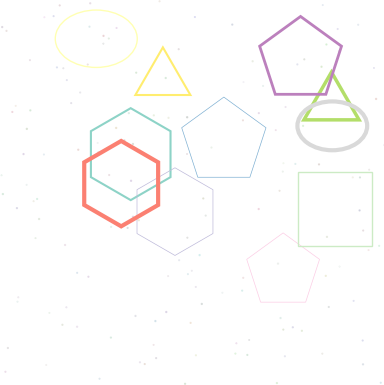[{"shape": "hexagon", "thickness": 1.5, "radius": 0.6, "center": [0.34, 0.6]}, {"shape": "oval", "thickness": 1, "radius": 0.53, "center": [0.25, 0.899]}, {"shape": "hexagon", "thickness": 0.5, "radius": 0.57, "center": [0.454, 0.45]}, {"shape": "hexagon", "thickness": 3, "radius": 0.55, "center": [0.315, 0.523]}, {"shape": "pentagon", "thickness": 0.5, "radius": 0.58, "center": [0.581, 0.633]}, {"shape": "triangle", "thickness": 2.5, "radius": 0.41, "center": [0.861, 0.73]}, {"shape": "pentagon", "thickness": 0.5, "radius": 0.5, "center": [0.735, 0.296]}, {"shape": "oval", "thickness": 3, "radius": 0.45, "center": [0.863, 0.673]}, {"shape": "pentagon", "thickness": 2, "radius": 0.56, "center": [0.781, 0.845]}, {"shape": "square", "thickness": 1, "radius": 0.48, "center": [0.869, 0.457]}, {"shape": "triangle", "thickness": 1.5, "radius": 0.41, "center": [0.423, 0.794]}]